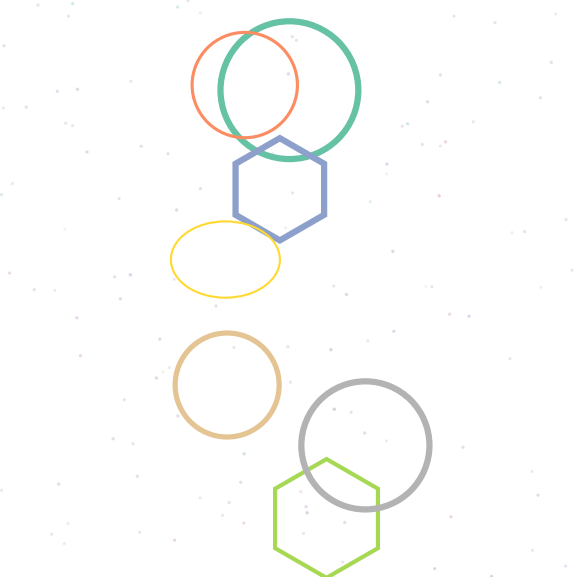[{"shape": "circle", "thickness": 3, "radius": 0.6, "center": [0.501, 0.843]}, {"shape": "circle", "thickness": 1.5, "radius": 0.46, "center": [0.424, 0.852]}, {"shape": "hexagon", "thickness": 3, "radius": 0.44, "center": [0.485, 0.671]}, {"shape": "hexagon", "thickness": 2, "radius": 0.51, "center": [0.565, 0.101]}, {"shape": "oval", "thickness": 1, "radius": 0.47, "center": [0.39, 0.55]}, {"shape": "circle", "thickness": 2.5, "radius": 0.45, "center": [0.393, 0.332]}, {"shape": "circle", "thickness": 3, "radius": 0.55, "center": [0.633, 0.228]}]